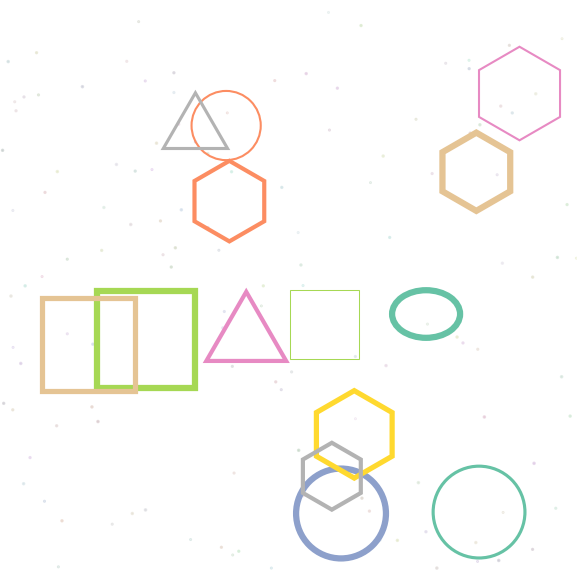[{"shape": "circle", "thickness": 1.5, "radius": 0.4, "center": [0.83, 0.112]}, {"shape": "oval", "thickness": 3, "radius": 0.29, "center": [0.738, 0.455]}, {"shape": "hexagon", "thickness": 2, "radius": 0.35, "center": [0.397, 0.651]}, {"shape": "circle", "thickness": 1, "radius": 0.3, "center": [0.392, 0.782]}, {"shape": "circle", "thickness": 3, "radius": 0.39, "center": [0.591, 0.11]}, {"shape": "triangle", "thickness": 2, "radius": 0.4, "center": [0.426, 0.414]}, {"shape": "hexagon", "thickness": 1, "radius": 0.41, "center": [0.9, 0.837]}, {"shape": "square", "thickness": 3, "radius": 0.42, "center": [0.253, 0.412]}, {"shape": "square", "thickness": 0.5, "radius": 0.3, "center": [0.562, 0.437]}, {"shape": "hexagon", "thickness": 2.5, "radius": 0.38, "center": [0.613, 0.247]}, {"shape": "square", "thickness": 2.5, "radius": 0.4, "center": [0.153, 0.403]}, {"shape": "hexagon", "thickness": 3, "radius": 0.34, "center": [0.825, 0.702]}, {"shape": "hexagon", "thickness": 2, "radius": 0.29, "center": [0.575, 0.175]}, {"shape": "triangle", "thickness": 1.5, "radius": 0.32, "center": [0.338, 0.774]}]